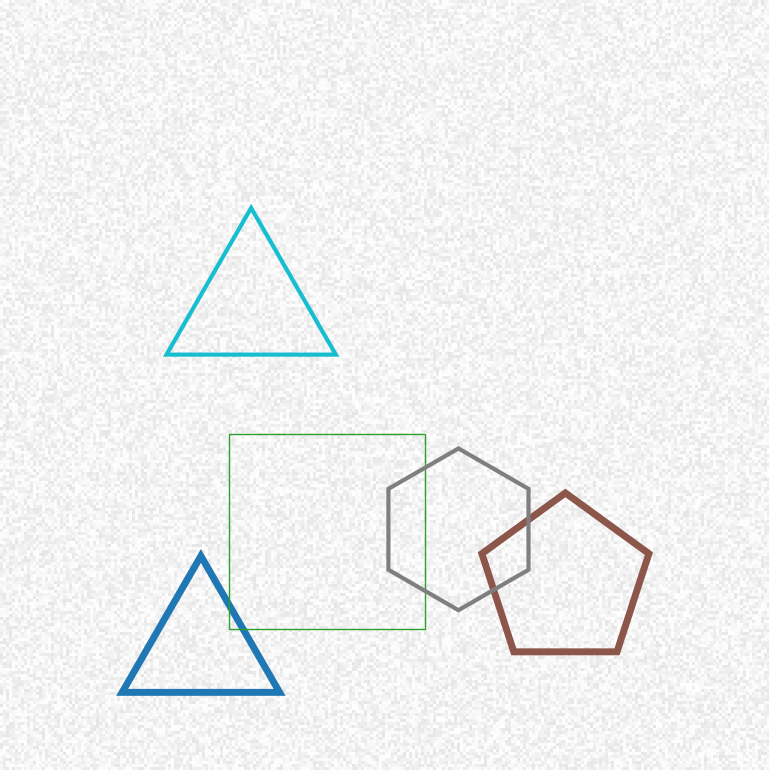[{"shape": "triangle", "thickness": 2.5, "radius": 0.59, "center": [0.261, 0.16]}, {"shape": "square", "thickness": 0.5, "radius": 0.63, "center": [0.425, 0.31]}, {"shape": "pentagon", "thickness": 2.5, "radius": 0.57, "center": [0.734, 0.246]}, {"shape": "hexagon", "thickness": 1.5, "radius": 0.53, "center": [0.595, 0.313]}, {"shape": "triangle", "thickness": 1.5, "radius": 0.63, "center": [0.326, 0.603]}]